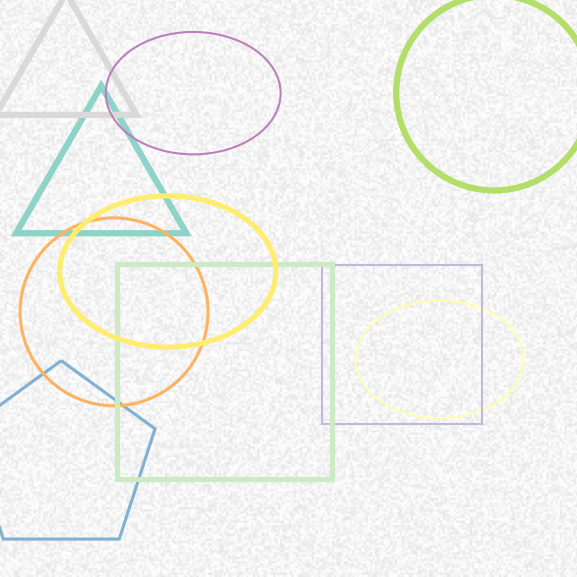[{"shape": "triangle", "thickness": 3, "radius": 0.85, "center": [0.175, 0.68]}, {"shape": "oval", "thickness": 1, "radius": 0.73, "center": [0.761, 0.377]}, {"shape": "square", "thickness": 1, "radius": 0.69, "center": [0.696, 0.403]}, {"shape": "pentagon", "thickness": 1.5, "radius": 0.85, "center": [0.106, 0.204]}, {"shape": "circle", "thickness": 1.5, "radius": 0.81, "center": [0.197, 0.459]}, {"shape": "circle", "thickness": 3, "radius": 0.85, "center": [0.855, 0.839]}, {"shape": "triangle", "thickness": 3, "radius": 0.7, "center": [0.115, 0.871]}, {"shape": "oval", "thickness": 1, "radius": 0.76, "center": [0.335, 0.838]}, {"shape": "square", "thickness": 2.5, "radius": 0.93, "center": [0.389, 0.356]}, {"shape": "oval", "thickness": 2.5, "radius": 0.94, "center": [0.29, 0.529]}]